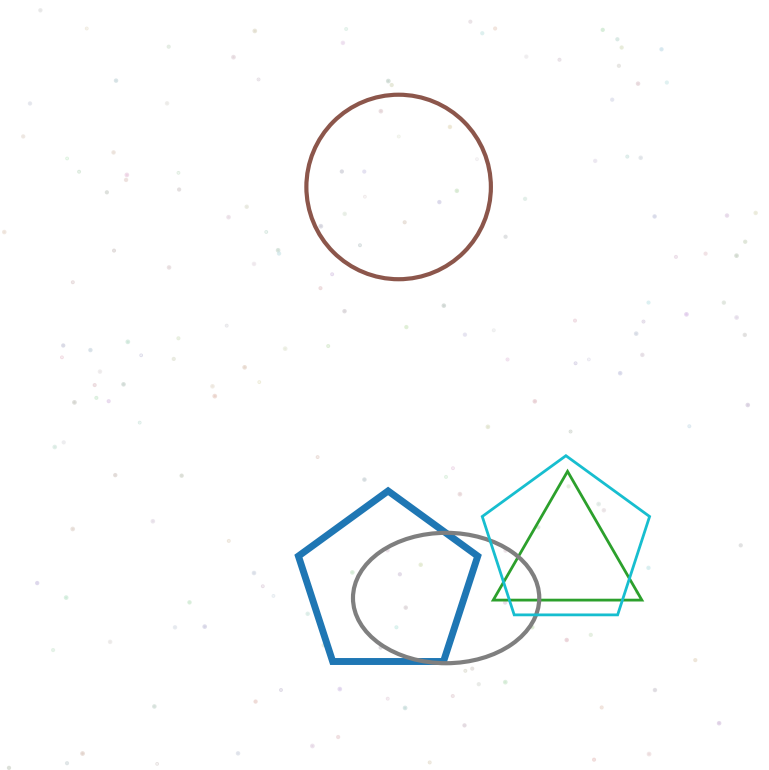[{"shape": "pentagon", "thickness": 2.5, "radius": 0.61, "center": [0.504, 0.24]}, {"shape": "triangle", "thickness": 1, "radius": 0.56, "center": [0.737, 0.276]}, {"shape": "circle", "thickness": 1.5, "radius": 0.6, "center": [0.518, 0.757]}, {"shape": "oval", "thickness": 1.5, "radius": 0.6, "center": [0.579, 0.223]}, {"shape": "pentagon", "thickness": 1, "radius": 0.57, "center": [0.735, 0.294]}]